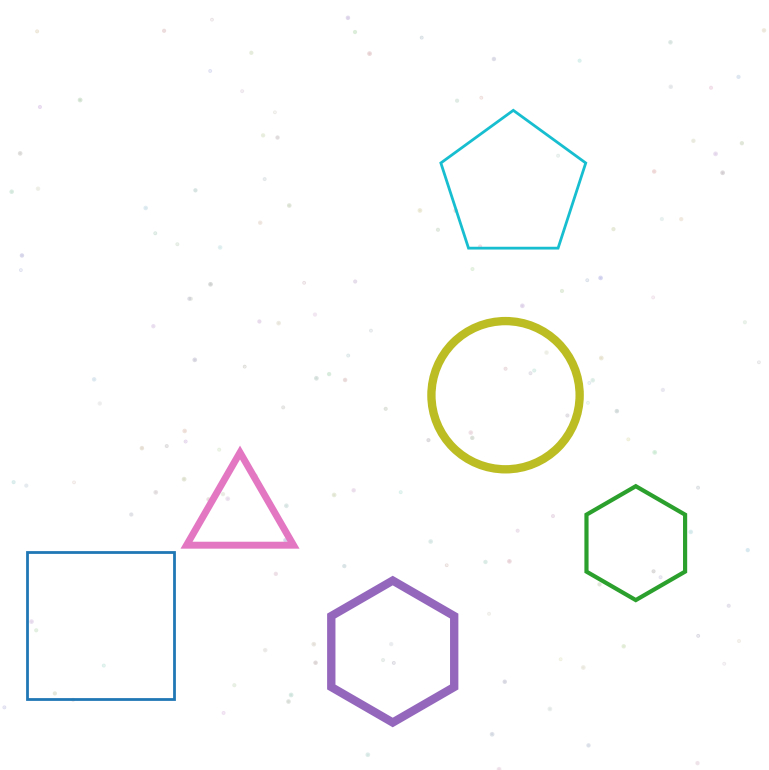[{"shape": "square", "thickness": 1, "radius": 0.48, "center": [0.131, 0.187]}, {"shape": "hexagon", "thickness": 1.5, "radius": 0.37, "center": [0.826, 0.295]}, {"shape": "hexagon", "thickness": 3, "radius": 0.46, "center": [0.51, 0.154]}, {"shape": "triangle", "thickness": 2.5, "radius": 0.4, "center": [0.312, 0.332]}, {"shape": "circle", "thickness": 3, "radius": 0.48, "center": [0.657, 0.487]}, {"shape": "pentagon", "thickness": 1, "radius": 0.49, "center": [0.667, 0.758]}]